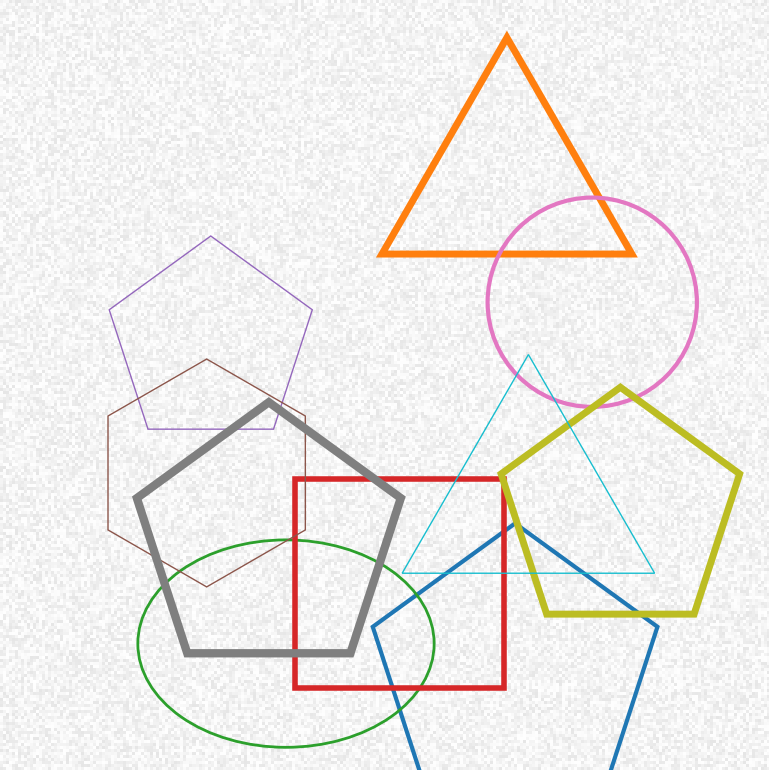[{"shape": "pentagon", "thickness": 1.5, "radius": 0.97, "center": [0.669, 0.126]}, {"shape": "triangle", "thickness": 2.5, "radius": 0.94, "center": [0.658, 0.764]}, {"shape": "oval", "thickness": 1, "radius": 0.96, "center": [0.371, 0.164]}, {"shape": "square", "thickness": 2, "radius": 0.68, "center": [0.519, 0.242]}, {"shape": "pentagon", "thickness": 0.5, "radius": 0.69, "center": [0.274, 0.555]}, {"shape": "hexagon", "thickness": 0.5, "radius": 0.74, "center": [0.268, 0.386]}, {"shape": "circle", "thickness": 1.5, "radius": 0.68, "center": [0.769, 0.608]}, {"shape": "pentagon", "thickness": 3, "radius": 0.9, "center": [0.349, 0.297]}, {"shape": "pentagon", "thickness": 2.5, "radius": 0.81, "center": [0.806, 0.334]}, {"shape": "triangle", "thickness": 0.5, "radius": 0.95, "center": [0.686, 0.35]}]